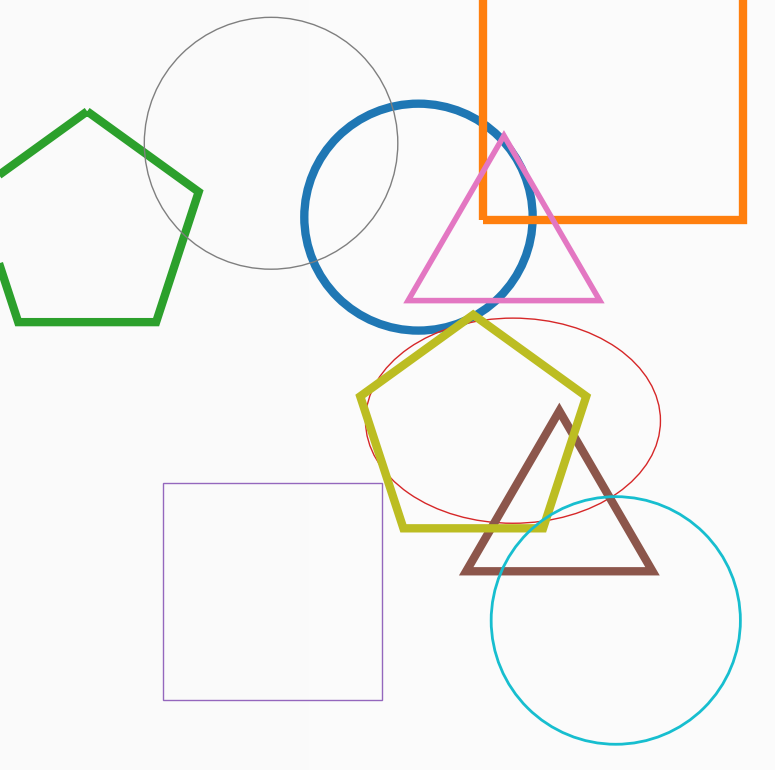[{"shape": "circle", "thickness": 3, "radius": 0.74, "center": [0.54, 0.718]}, {"shape": "square", "thickness": 3, "radius": 0.84, "center": [0.791, 0.882]}, {"shape": "pentagon", "thickness": 3, "radius": 0.76, "center": [0.112, 0.704]}, {"shape": "oval", "thickness": 0.5, "radius": 0.95, "center": [0.662, 0.454]}, {"shape": "square", "thickness": 0.5, "radius": 0.71, "center": [0.351, 0.232]}, {"shape": "triangle", "thickness": 3, "radius": 0.69, "center": [0.722, 0.327]}, {"shape": "triangle", "thickness": 2, "radius": 0.71, "center": [0.65, 0.681]}, {"shape": "circle", "thickness": 0.5, "radius": 0.82, "center": [0.35, 0.814]}, {"shape": "pentagon", "thickness": 3, "radius": 0.77, "center": [0.611, 0.438]}, {"shape": "circle", "thickness": 1, "radius": 0.8, "center": [0.795, 0.194]}]